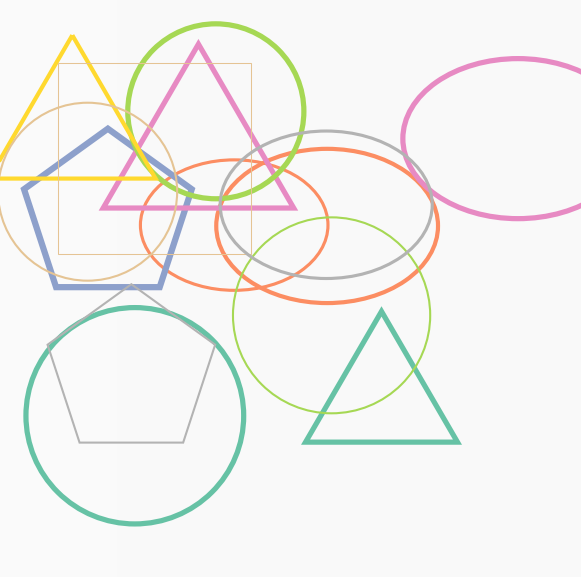[{"shape": "circle", "thickness": 2.5, "radius": 0.94, "center": [0.232, 0.279]}, {"shape": "triangle", "thickness": 2.5, "radius": 0.75, "center": [0.656, 0.309]}, {"shape": "oval", "thickness": 1.5, "radius": 0.81, "center": [0.403, 0.609]}, {"shape": "oval", "thickness": 2, "radius": 0.95, "center": [0.563, 0.608]}, {"shape": "pentagon", "thickness": 3, "radius": 0.76, "center": [0.186, 0.625]}, {"shape": "triangle", "thickness": 2.5, "radius": 0.95, "center": [0.341, 0.734]}, {"shape": "oval", "thickness": 2.5, "radius": 0.99, "center": [0.891, 0.759]}, {"shape": "circle", "thickness": 1, "radius": 0.85, "center": [0.57, 0.453]}, {"shape": "circle", "thickness": 2.5, "radius": 0.76, "center": [0.371, 0.806]}, {"shape": "triangle", "thickness": 2, "radius": 0.83, "center": [0.124, 0.773]}, {"shape": "square", "thickness": 0.5, "radius": 0.83, "center": [0.266, 0.725]}, {"shape": "circle", "thickness": 1, "radius": 0.77, "center": [0.151, 0.667]}, {"shape": "pentagon", "thickness": 1, "radius": 0.76, "center": [0.226, 0.355]}, {"shape": "oval", "thickness": 1.5, "radius": 0.91, "center": [0.561, 0.645]}]